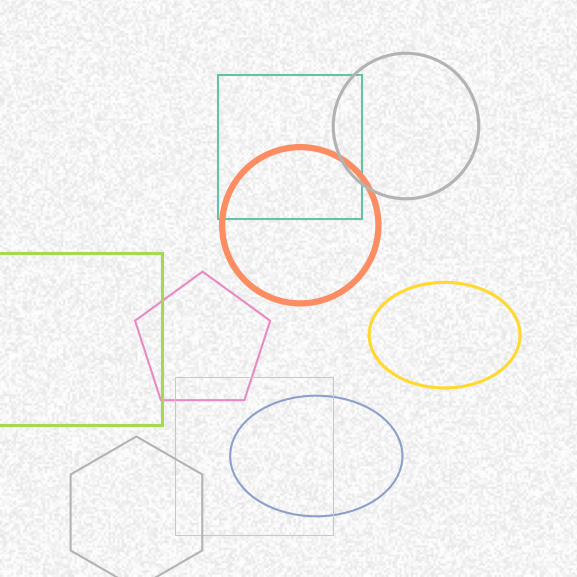[{"shape": "square", "thickness": 1, "radius": 0.62, "center": [0.502, 0.744]}, {"shape": "circle", "thickness": 3, "radius": 0.68, "center": [0.52, 0.609]}, {"shape": "oval", "thickness": 1, "radius": 0.75, "center": [0.548, 0.21]}, {"shape": "pentagon", "thickness": 1, "radius": 0.62, "center": [0.351, 0.406]}, {"shape": "square", "thickness": 1.5, "radius": 0.75, "center": [0.13, 0.412]}, {"shape": "oval", "thickness": 1.5, "radius": 0.65, "center": [0.77, 0.419]}, {"shape": "square", "thickness": 0.5, "radius": 0.68, "center": [0.44, 0.21]}, {"shape": "circle", "thickness": 1.5, "radius": 0.63, "center": [0.703, 0.781]}, {"shape": "hexagon", "thickness": 1, "radius": 0.66, "center": [0.236, 0.112]}]